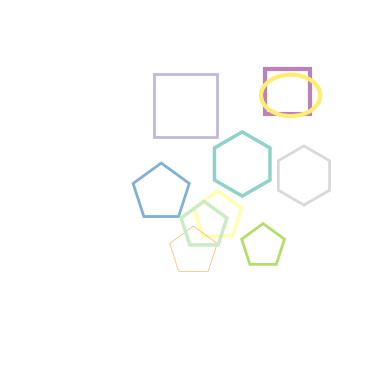[{"shape": "hexagon", "thickness": 2.5, "radius": 0.42, "center": [0.629, 0.574]}, {"shape": "pentagon", "thickness": 2.5, "radius": 0.32, "center": [0.565, 0.439]}, {"shape": "square", "thickness": 2, "radius": 0.41, "center": [0.481, 0.725]}, {"shape": "pentagon", "thickness": 2, "radius": 0.38, "center": [0.419, 0.5]}, {"shape": "pentagon", "thickness": 0.5, "radius": 0.32, "center": [0.502, 0.348]}, {"shape": "pentagon", "thickness": 2, "radius": 0.29, "center": [0.683, 0.361]}, {"shape": "hexagon", "thickness": 2, "radius": 0.38, "center": [0.79, 0.544]}, {"shape": "square", "thickness": 3, "radius": 0.29, "center": [0.748, 0.761]}, {"shape": "pentagon", "thickness": 2.5, "radius": 0.31, "center": [0.53, 0.414]}, {"shape": "oval", "thickness": 3, "radius": 0.38, "center": [0.755, 0.752]}]